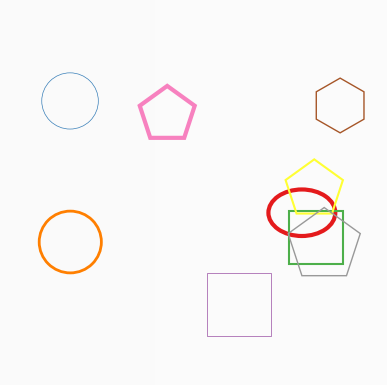[{"shape": "oval", "thickness": 3, "radius": 0.43, "center": [0.779, 0.447]}, {"shape": "circle", "thickness": 0.5, "radius": 0.36, "center": [0.181, 0.738]}, {"shape": "square", "thickness": 1.5, "radius": 0.35, "center": [0.814, 0.383]}, {"shape": "square", "thickness": 0.5, "radius": 0.41, "center": [0.617, 0.21]}, {"shape": "circle", "thickness": 2, "radius": 0.4, "center": [0.181, 0.371]}, {"shape": "pentagon", "thickness": 1.5, "radius": 0.39, "center": [0.811, 0.508]}, {"shape": "hexagon", "thickness": 1, "radius": 0.36, "center": [0.878, 0.726]}, {"shape": "pentagon", "thickness": 3, "radius": 0.37, "center": [0.432, 0.702]}, {"shape": "pentagon", "thickness": 1, "radius": 0.49, "center": [0.837, 0.363]}]